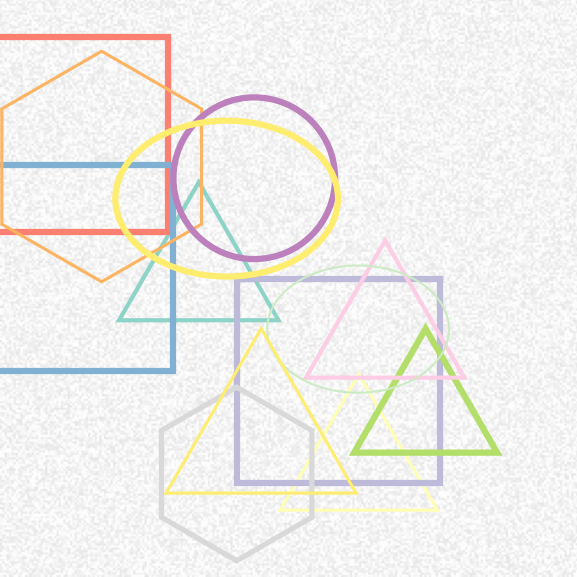[{"shape": "triangle", "thickness": 2, "radius": 0.8, "center": [0.344, 0.524]}, {"shape": "triangle", "thickness": 1.5, "radius": 0.79, "center": [0.621, 0.194]}, {"shape": "square", "thickness": 3, "radius": 0.88, "center": [0.586, 0.339]}, {"shape": "square", "thickness": 3, "radius": 0.84, "center": [0.122, 0.766]}, {"shape": "square", "thickness": 3, "radius": 0.89, "center": [0.122, 0.535]}, {"shape": "hexagon", "thickness": 1.5, "radius": 1.0, "center": [0.176, 0.711]}, {"shape": "triangle", "thickness": 3, "radius": 0.72, "center": [0.737, 0.287]}, {"shape": "triangle", "thickness": 2, "radius": 0.79, "center": [0.667, 0.424]}, {"shape": "hexagon", "thickness": 2.5, "radius": 0.75, "center": [0.41, 0.179]}, {"shape": "circle", "thickness": 3, "radius": 0.7, "center": [0.44, 0.691]}, {"shape": "oval", "thickness": 1, "radius": 0.79, "center": [0.62, 0.429]}, {"shape": "triangle", "thickness": 1.5, "radius": 0.95, "center": [0.452, 0.24]}, {"shape": "oval", "thickness": 3, "radius": 0.96, "center": [0.393, 0.655]}]